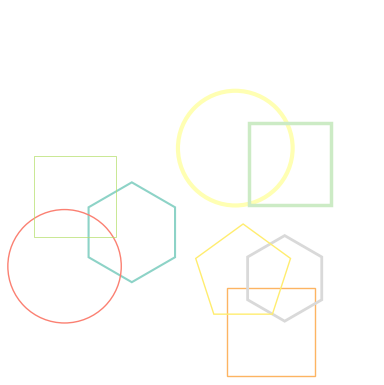[{"shape": "hexagon", "thickness": 1.5, "radius": 0.65, "center": [0.342, 0.397]}, {"shape": "circle", "thickness": 3, "radius": 0.74, "center": [0.611, 0.615]}, {"shape": "circle", "thickness": 1, "radius": 0.74, "center": [0.168, 0.308]}, {"shape": "square", "thickness": 1, "radius": 0.57, "center": [0.704, 0.138]}, {"shape": "square", "thickness": 0.5, "radius": 0.53, "center": [0.194, 0.489]}, {"shape": "hexagon", "thickness": 2, "radius": 0.56, "center": [0.739, 0.277]}, {"shape": "square", "thickness": 2.5, "radius": 0.53, "center": [0.753, 0.574]}, {"shape": "pentagon", "thickness": 1, "radius": 0.65, "center": [0.631, 0.289]}]